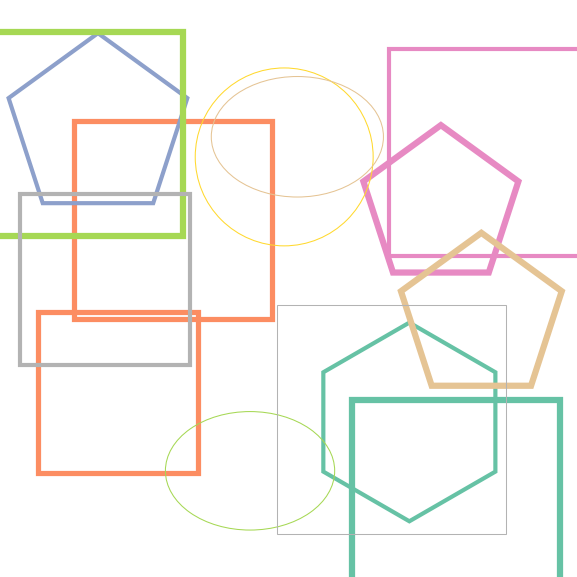[{"shape": "square", "thickness": 3, "radius": 0.9, "center": [0.789, 0.126]}, {"shape": "hexagon", "thickness": 2, "radius": 0.86, "center": [0.709, 0.269]}, {"shape": "square", "thickness": 2.5, "radius": 0.86, "center": [0.3, 0.618]}, {"shape": "square", "thickness": 2.5, "radius": 0.7, "center": [0.204, 0.319]}, {"shape": "pentagon", "thickness": 2, "radius": 0.81, "center": [0.17, 0.779]}, {"shape": "pentagon", "thickness": 3, "radius": 0.71, "center": [0.763, 0.641]}, {"shape": "square", "thickness": 2, "radius": 0.9, "center": [0.853, 0.735]}, {"shape": "oval", "thickness": 0.5, "radius": 0.73, "center": [0.433, 0.184]}, {"shape": "square", "thickness": 3, "radius": 0.88, "center": [0.139, 0.767]}, {"shape": "circle", "thickness": 0.5, "radius": 0.77, "center": [0.492, 0.727]}, {"shape": "oval", "thickness": 0.5, "radius": 0.75, "center": [0.515, 0.762]}, {"shape": "pentagon", "thickness": 3, "radius": 0.73, "center": [0.834, 0.45]}, {"shape": "square", "thickness": 2, "radius": 0.74, "center": [0.182, 0.515]}, {"shape": "square", "thickness": 0.5, "radius": 0.99, "center": [0.678, 0.273]}]